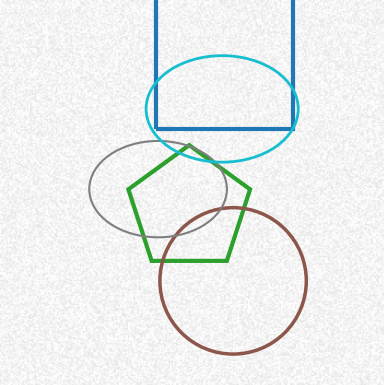[{"shape": "square", "thickness": 3, "radius": 0.89, "center": [0.584, 0.841]}, {"shape": "pentagon", "thickness": 3, "radius": 0.83, "center": [0.492, 0.457]}, {"shape": "circle", "thickness": 2.5, "radius": 0.95, "center": [0.605, 0.27]}, {"shape": "oval", "thickness": 1.5, "radius": 0.89, "center": [0.411, 0.509]}, {"shape": "oval", "thickness": 2, "radius": 0.99, "center": [0.577, 0.717]}]